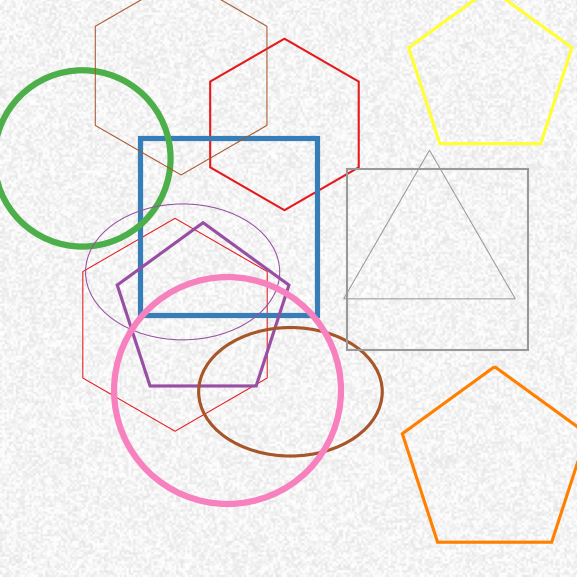[{"shape": "hexagon", "thickness": 1, "radius": 0.74, "center": [0.493, 0.784]}, {"shape": "hexagon", "thickness": 0.5, "radius": 0.92, "center": [0.303, 0.437]}, {"shape": "square", "thickness": 2.5, "radius": 0.77, "center": [0.396, 0.606]}, {"shape": "circle", "thickness": 3, "radius": 0.76, "center": [0.143, 0.725]}, {"shape": "pentagon", "thickness": 1.5, "radius": 0.78, "center": [0.352, 0.457]}, {"shape": "oval", "thickness": 0.5, "radius": 0.84, "center": [0.316, 0.528]}, {"shape": "pentagon", "thickness": 1.5, "radius": 0.84, "center": [0.857, 0.196]}, {"shape": "pentagon", "thickness": 1.5, "radius": 0.74, "center": [0.849, 0.871]}, {"shape": "oval", "thickness": 1.5, "radius": 0.79, "center": [0.503, 0.321]}, {"shape": "hexagon", "thickness": 0.5, "radius": 0.86, "center": [0.314, 0.868]}, {"shape": "circle", "thickness": 3, "radius": 0.98, "center": [0.394, 0.323]}, {"shape": "triangle", "thickness": 0.5, "radius": 0.86, "center": [0.744, 0.567]}, {"shape": "square", "thickness": 1, "radius": 0.78, "center": [0.757, 0.55]}]